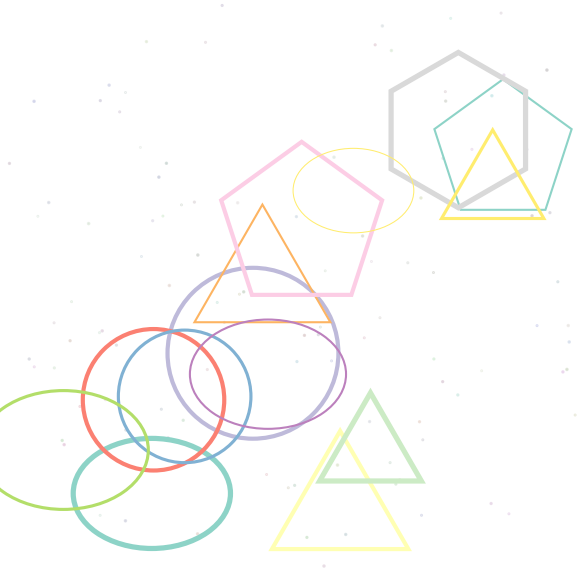[{"shape": "oval", "thickness": 2.5, "radius": 0.68, "center": [0.263, 0.145]}, {"shape": "pentagon", "thickness": 1, "radius": 0.62, "center": [0.871, 0.737]}, {"shape": "triangle", "thickness": 2, "radius": 0.68, "center": [0.589, 0.117]}, {"shape": "circle", "thickness": 2, "radius": 0.74, "center": [0.438, 0.387]}, {"shape": "circle", "thickness": 2, "radius": 0.61, "center": [0.266, 0.307]}, {"shape": "circle", "thickness": 1.5, "radius": 0.57, "center": [0.32, 0.313]}, {"shape": "triangle", "thickness": 1, "radius": 0.68, "center": [0.454, 0.509]}, {"shape": "oval", "thickness": 1.5, "radius": 0.73, "center": [0.11, 0.22]}, {"shape": "pentagon", "thickness": 2, "radius": 0.73, "center": [0.522, 0.607]}, {"shape": "hexagon", "thickness": 2.5, "radius": 0.67, "center": [0.794, 0.774]}, {"shape": "oval", "thickness": 1, "radius": 0.68, "center": [0.464, 0.351]}, {"shape": "triangle", "thickness": 2.5, "radius": 0.51, "center": [0.642, 0.217]}, {"shape": "triangle", "thickness": 1.5, "radius": 0.51, "center": [0.853, 0.672]}, {"shape": "oval", "thickness": 0.5, "radius": 0.52, "center": [0.612, 0.669]}]